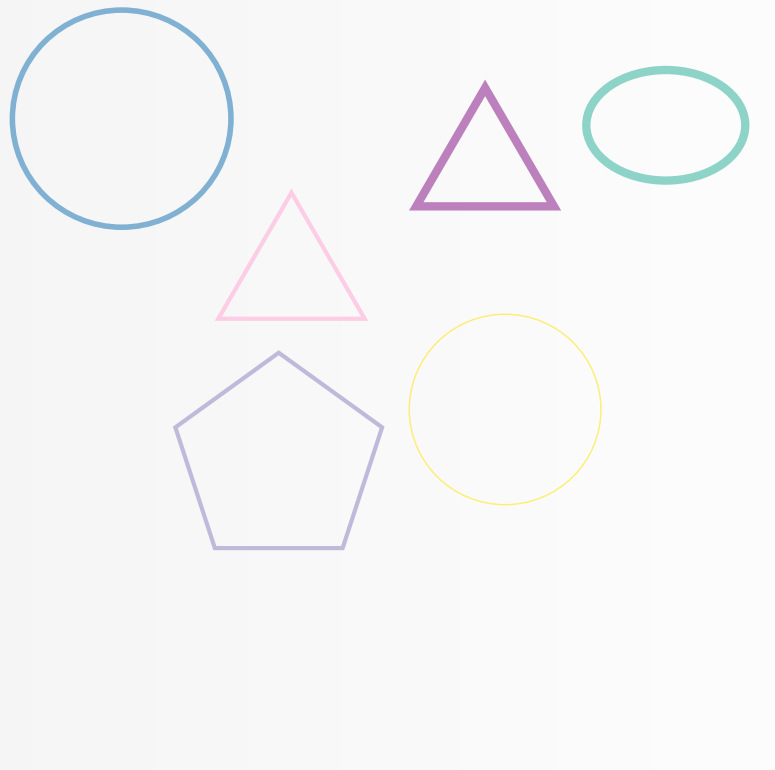[{"shape": "oval", "thickness": 3, "radius": 0.51, "center": [0.859, 0.837]}, {"shape": "pentagon", "thickness": 1.5, "radius": 0.7, "center": [0.36, 0.402]}, {"shape": "circle", "thickness": 2, "radius": 0.71, "center": [0.157, 0.846]}, {"shape": "triangle", "thickness": 1.5, "radius": 0.55, "center": [0.376, 0.641]}, {"shape": "triangle", "thickness": 3, "radius": 0.51, "center": [0.626, 0.783]}, {"shape": "circle", "thickness": 0.5, "radius": 0.62, "center": [0.652, 0.468]}]